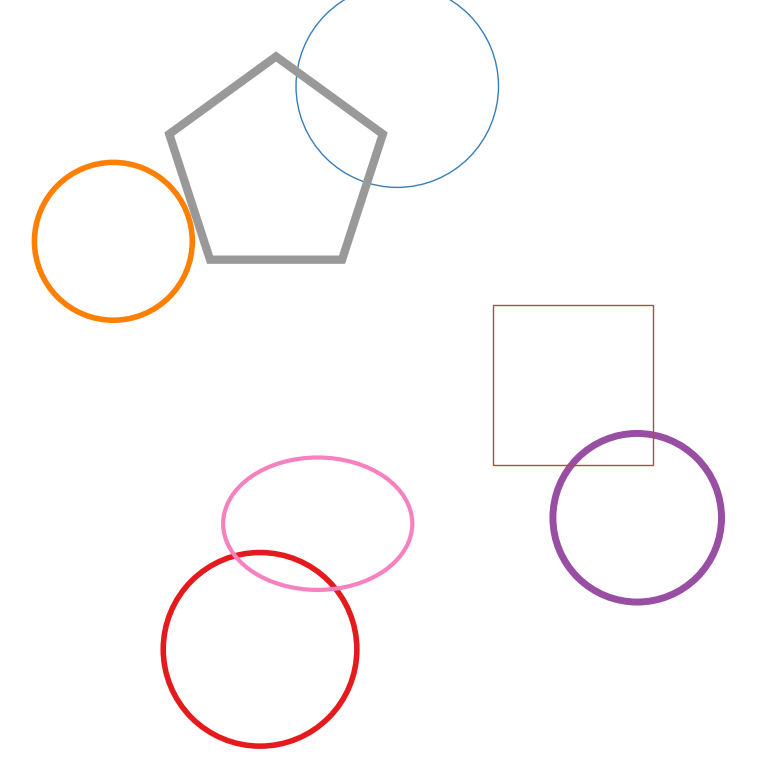[{"shape": "circle", "thickness": 2, "radius": 0.63, "center": [0.338, 0.157]}, {"shape": "circle", "thickness": 0.5, "radius": 0.66, "center": [0.516, 0.888]}, {"shape": "circle", "thickness": 2.5, "radius": 0.55, "center": [0.828, 0.328]}, {"shape": "circle", "thickness": 2, "radius": 0.51, "center": [0.147, 0.687]}, {"shape": "square", "thickness": 0.5, "radius": 0.52, "center": [0.744, 0.5]}, {"shape": "oval", "thickness": 1.5, "radius": 0.61, "center": [0.413, 0.32]}, {"shape": "pentagon", "thickness": 3, "radius": 0.73, "center": [0.358, 0.781]}]